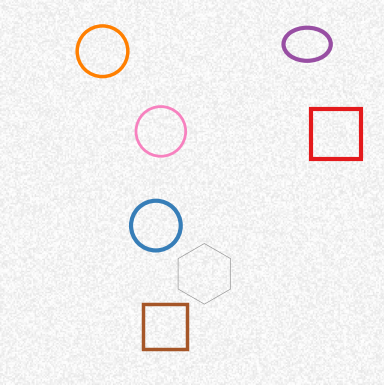[{"shape": "square", "thickness": 3, "radius": 0.32, "center": [0.873, 0.652]}, {"shape": "circle", "thickness": 3, "radius": 0.32, "center": [0.405, 0.414]}, {"shape": "oval", "thickness": 3, "radius": 0.31, "center": [0.798, 0.885]}, {"shape": "circle", "thickness": 2.5, "radius": 0.33, "center": [0.266, 0.867]}, {"shape": "square", "thickness": 2.5, "radius": 0.29, "center": [0.429, 0.152]}, {"shape": "circle", "thickness": 2, "radius": 0.32, "center": [0.418, 0.659]}, {"shape": "hexagon", "thickness": 0.5, "radius": 0.39, "center": [0.531, 0.289]}]